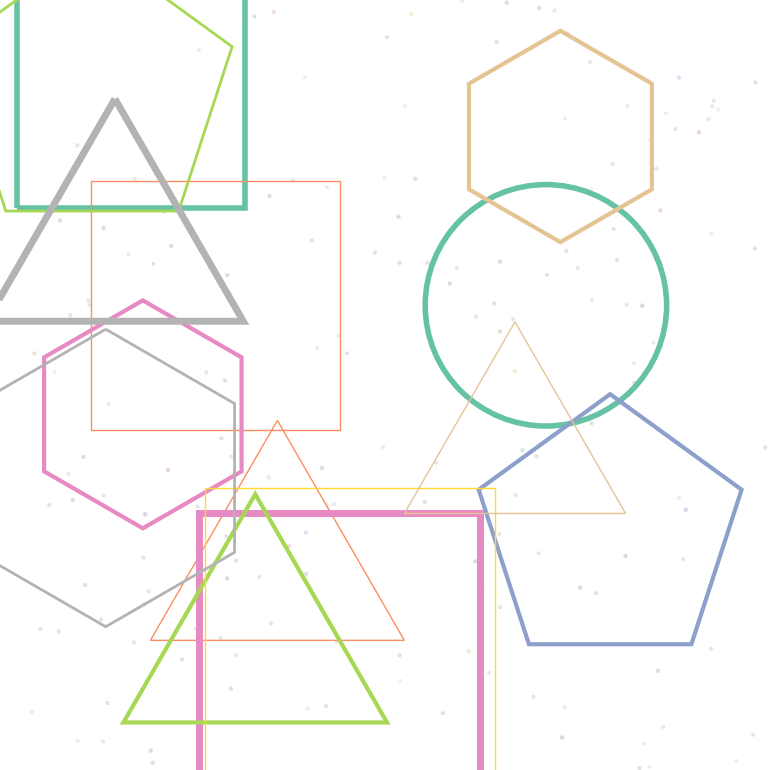[{"shape": "square", "thickness": 2, "radius": 0.74, "center": [0.17, 0.878]}, {"shape": "circle", "thickness": 2, "radius": 0.78, "center": [0.709, 0.603]}, {"shape": "triangle", "thickness": 0.5, "radius": 0.95, "center": [0.36, 0.264]}, {"shape": "square", "thickness": 0.5, "radius": 0.81, "center": [0.28, 0.603]}, {"shape": "pentagon", "thickness": 1.5, "radius": 0.9, "center": [0.792, 0.309]}, {"shape": "square", "thickness": 2.5, "radius": 0.91, "center": [0.441, 0.151]}, {"shape": "hexagon", "thickness": 1.5, "radius": 0.74, "center": [0.185, 0.462]}, {"shape": "triangle", "thickness": 1.5, "radius": 0.99, "center": [0.331, 0.161]}, {"shape": "pentagon", "thickness": 1, "radius": 0.95, "center": [0.12, 0.88]}, {"shape": "square", "thickness": 0.5, "radius": 0.94, "center": [0.454, 0.178]}, {"shape": "hexagon", "thickness": 1.5, "radius": 0.69, "center": [0.728, 0.823]}, {"shape": "triangle", "thickness": 0.5, "radius": 0.83, "center": [0.669, 0.416]}, {"shape": "triangle", "thickness": 2.5, "radius": 0.96, "center": [0.149, 0.679]}, {"shape": "hexagon", "thickness": 1, "radius": 0.97, "center": [0.137, 0.379]}]